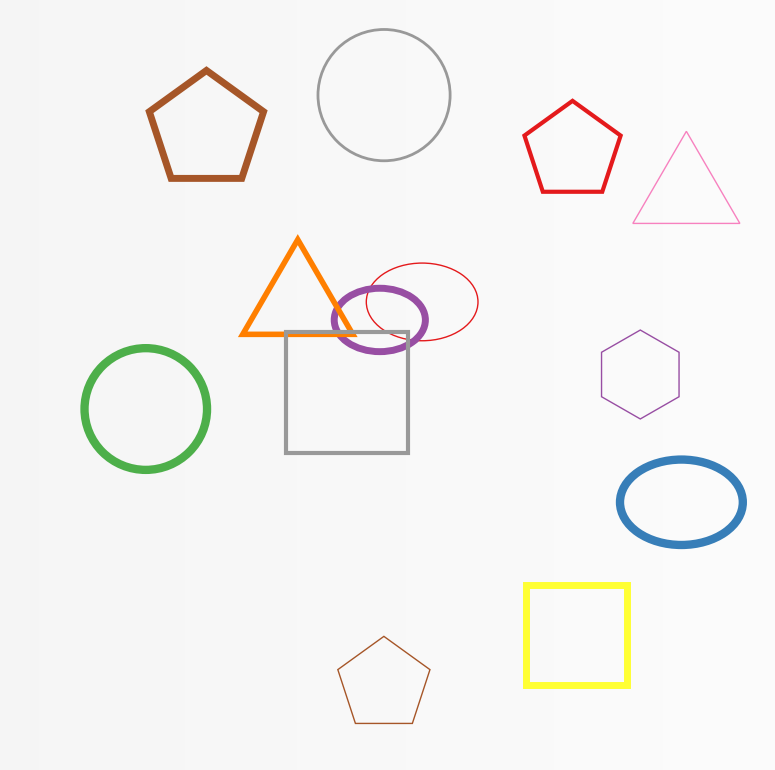[{"shape": "pentagon", "thickness": 1.5, "radius": 0.33, "center": [0.739, 0.804]}, {"shape": "oval", "thickness": 0.5, "radius": 0.36, "center": [0.545, 0.608]}, {"shape": "oval", "thickness": 3, "radius": 0.4, "center": [0.879, 0.348]}, {"shape": "circle", "thickness": 3, "radius": 0.4, "center": [0.188, 0.469]}, {"shape": "oval", "thickness": 2.5, "radius": 0.29, "center": [0.49, 0.584]}, {"shape": "hexagon", "thickness": 0.5, "radius": 0.29, "center": [0.826, 0.514]}, {"shape": "triangle", "thickness": 2, "radius": 0.41, "center": [0.384, 0.607]}, {"shape": "square", "thickness": 2.5, "radius": 0.32, "center": [0.744, 0.175]}, {"shape": "pentagon", "thickness": 0.5, "radius": 0.31, "center": [0.495, 0.111]}, {"shape": "pentagon", "thickness": 2.5, "radius": 0.39, "center": [0.266, 0.831]}, {"shape": "triangle", "thickness": 0.5, "radius": 0.4, "center": [0.886, 0.75]}, {"shape": "square", "thickness": 1.5, "radius": 0.39, "center": [0.448, 0.49]}, {"shape": "circle", "thickness": 1, "radius": 0.43, "center": [0.496, 0.876]}]